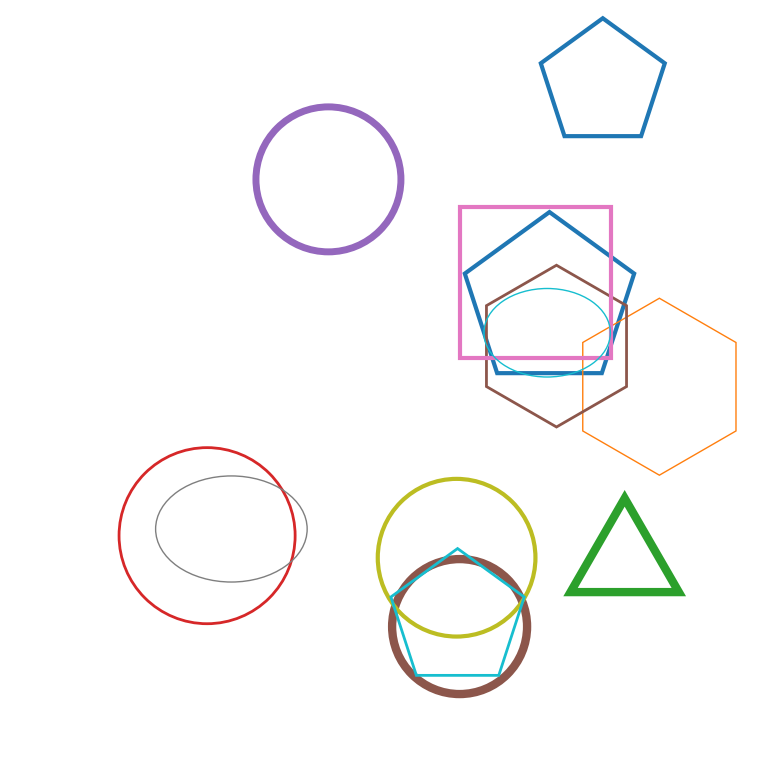[{"shape": "pentagon", "thickness": 1.5, "radius": 0.42, "center": [0.783, 0.892]}, {"shape": "pentagon", "thickness": 1.5, "radius": 0.58, "center": [0.714, 0.609]}, {"shape": "hexagon", "thickness": 0.5, "radius": 0.57, "center": [0.856, 0.498]}, {"shape": "triangle", "thickness": 3, "radius": 0.41, "center": [0.811, 0.272]}, {"shape": "circle", "thickness": 1, "radius": 0.57, "center": [0.269, 0.304]}, {"shape": "circle", "thickness": 2.5, "radius": 0.47, "center": [0.427, 0.767]}, {"shape": "circle", "thickness": 3, "radius": 0.44, "center": [0.597, 0.186]}, {"shape": "hexagon", "thickness": 1, "radius": 0.53, "center": [0.723, 0.551]}, {"shape": "square", "thickness": 1.5, "radius": 0.49, "center": [0.695, 0.633]}, {"shape": "oval", "thickness": 0.5, "radius": 0.49, "center": [0.301, 0.313]}, {"shape": "circle", "thickness": 1.5, "radius": 0.51, "center": [0.593, 0.276]}, {"shape": "pentagon", "thickness": 1, "radius": 0.46, "center": [0.594, 0.197]}, {"shape": "oval", "thickness": 0.5, "radius": 0.41, "center": [0.711, 0.568]}]